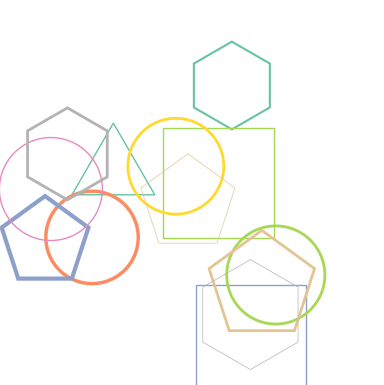[{"shape": "hexagon", "thickness": 1.5, "radius": 0.57, "center": [0.602, 0.778]}, {"shape": "triangle", "thickness": 1, "radius": 0.62, "center": [0.294, 0.556]}, {"shape": "circle", "thickness": 2.5, "radius": 0.6, "center": [0.239, 0.383]}, {"shape": "pentagon", "thickness": 3, "radius": 0.59, "center": [0.117, 0.372]}, {"shape": "square", "thickness": 1, "radius": 0.72, "center": [0.653, 0.118]}, {"shape": "circle", "thickness": 1, "radius": 0.67, "center": [0.132, 0.509]}, {"shape": "circle", "thickness": 2, "radius": 0.64, "center": [0.716, 0.286]}, {"shape": "square", "thickness": 1, "radius": 0.72, "center": [0.567, 0.525]}, {"shape": "circle", "thickness": 2, "radius": 0.62, "center": [0.457, 0.568]}, {"shape": "pentagon", "thickness": 2, "radius": 0.72, "center": [0.68, 0.258]}, {"shape": "pentagon", "thickness": 0.5, "radius": 0.64, "center": [0.488, 0.472]}, {"shape": "hexagon", "thickness": 0.5, "radius": 0.71, "center": [0.65, 0.183]}, {"shape": "hexagon", "thickness": 2, "radius": 0.6, "center": [0.175, 0.6]}]